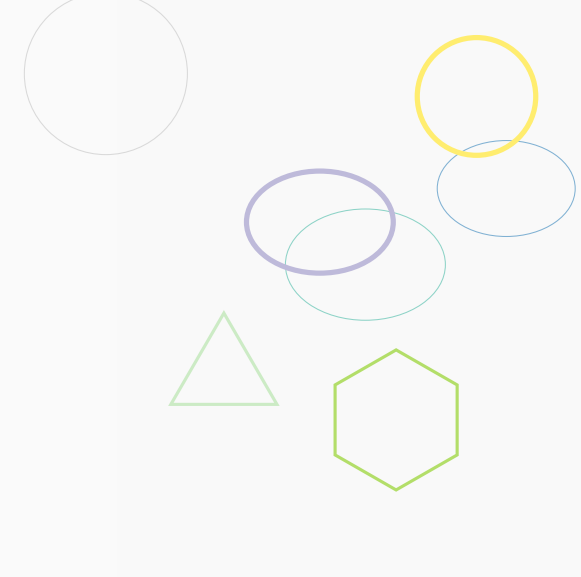[{"shape": "oval", "thickness": 0.5, "radius": 0.69, "center": [0.629, 0.541]}, {"shape": "oval", "thickness": 2.5, "radius": 0.63, "center": [0.55, 0.615]}, {"shape": "oval", "thickness": 0.5, "radius": 0.59, "center": [0.871, 0.673]}, {"shape": "hexagon", "thickness": 1.5, "radius": 0.61, "center": [0.681, 0.272]}, {"shape": "circle", "thickness": 0.5, "radius": 0.7, "center": [0.182, 0.872]}, {"shape": "triangle", "thickness": 1.5, "radius": 0.53, "center": [0.385, 0.352]}, {"shape": "circle", "thickness": 2.5, "radius": 0.51, "center": [0.82, 0.832]}]